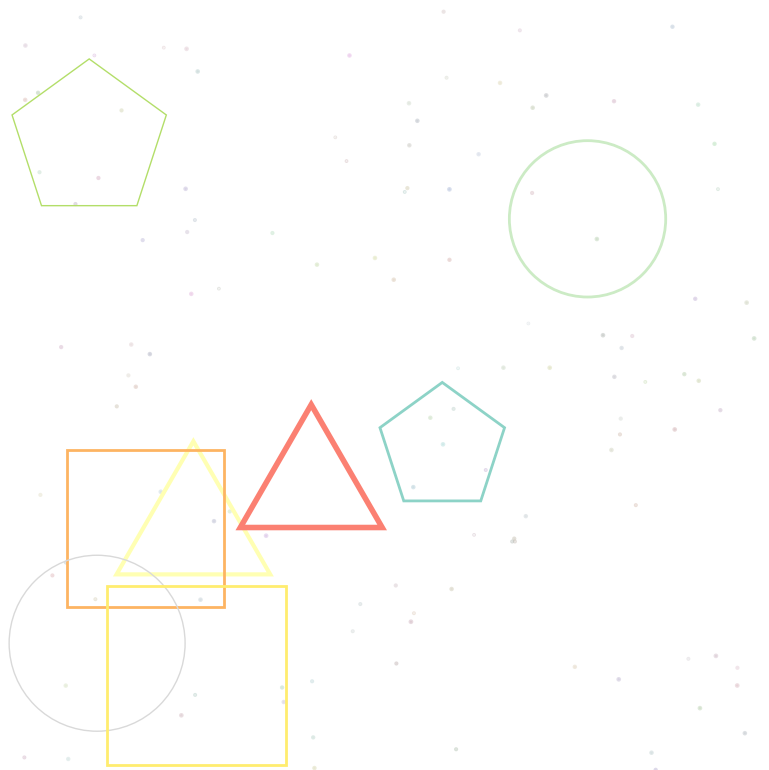[{"shape": "pentagon", "thickness": 1, "radius": 0.43, "center": [0.574, 0.418]}, {"shape": "triangle", "thickness": 1.5, "radius": 0.58, "center": [0.251, 0.312]}, {"shape": "triangle", "thickness": 2, "radius": 0.53, "center": [0.404, 0.368]}, {"shape": "square", "thickness": 1, "radius": 0.51, "center": [0.189, 0.313]}, {"shape": "pentagon", "thickness": 0.5, "radius": 0.53, "center": [0.116, 0.818]}, {"shape": "circle", "thickness": 0.5, "radius": 0.57, "center": [0.126, 0.165]}, {"shape": "circle", "thickness": 1, "radius": 0.51, "center": [0.763, 0.716]}, {"shape": "square", "thickness": 1, "radius": 0.58, "center": [0.255, 0.123]}]